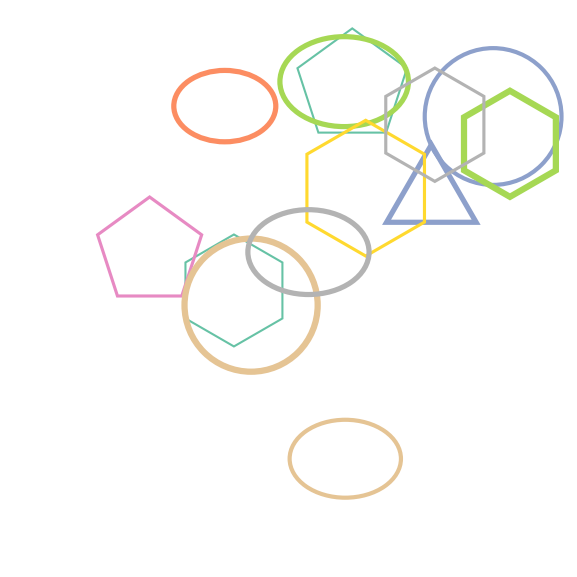[{"shape": "pentagon", "thickness": 1, "radius": 0.5, "center": [0.61, 0.85]}, {"shape": "hexagon", "thickness": 1, "radius": 0.48, "center": [0.405, 0.496]}, {"shape": "oval", "thickness": 2.5, "radius": 0.44, "center": [0.389, 0.815]}, {"shape": "circle", "thickness": 2, "radius": 0.59, "center": [0.854, 0.797]}, {"shape": "triangle", "thickness": 2.5, "radius": 0.45, "center": [0.747, 0.659]}, {"shape": "pentagon", "thickness": 1.5, "radius": 0.47, "center": [0.259, 0.563]}, {"shape": "oval", "thickness": 2.5, "radius": 0.56, "center": [0.596, 0.858]}, {"shape": "hexagon", "thickness": 3, "radius": 0.46, "center": [0.883, 0.75]}, {"shape": "hexagon", "thickness": 1.5, "radius": 0.59, "center": [0.633, 0.673]}, {"shape": "oval", "thickness": 2, "radius": 0.48, "center": [0.598, 0.205]}, {"shape": "circle", "thickness": 3, "radius": 0.58, "center": [0.435, 0.471]}, {"shape": "oval", "thickness": 2.5, "radius": 0.52, "center": [0.534, 0.563]}, {"shape": "hexagon", "thickness": 1.5, "radius": 0.49, "center": [0.753, 0.783]}]